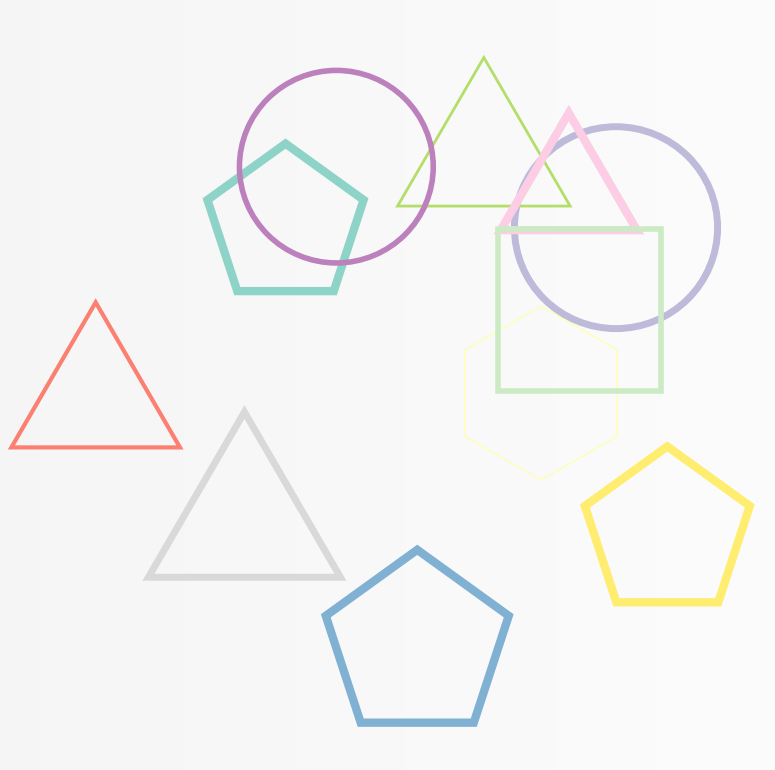[{"shape": "pentagon", "thickness": 3, "radius": 0.53, "center": [0.368, 0.708]}, {"shape": "hexagon", "thickness": 0.5, "radius": 0.56, "center": [0.698, 0.489]}, {"shape": "circle", "thickness": 2.5, "radius": 0.66, "center": [0.795, 0.704]}, {"shape": "triangle", "thickness": 1.5, "radius": 0.63, "center": [0.123, 0.482]}, {"shape": "pentagon", "thickness": 3, "radius": 0.62, "center": [0.538, 0.162]}, {"shape": "triangle", "thickness": 1, "radius": 0.64, "center": [0.624, 0.797]}, {"shape": "triangle", "thickness": 3, "radius": 0.51, "center": [0.734, 0.752]}, {"shape": "triangle", "thickness": 2.5, "radius": 0.72, "center": [0.315, 0.322]}, {"shape": "circle", "thickness": 2, "radius": 0.63, "center": [0.434, 0.784]}, {"shape": "square", "thickness": 2, "radius": 0.53, "center": [0.747, 0.597]}, {"shape": "pentagon", "thickness": 3, "radius": 0.56, "center": [0.861, 0.308]}]